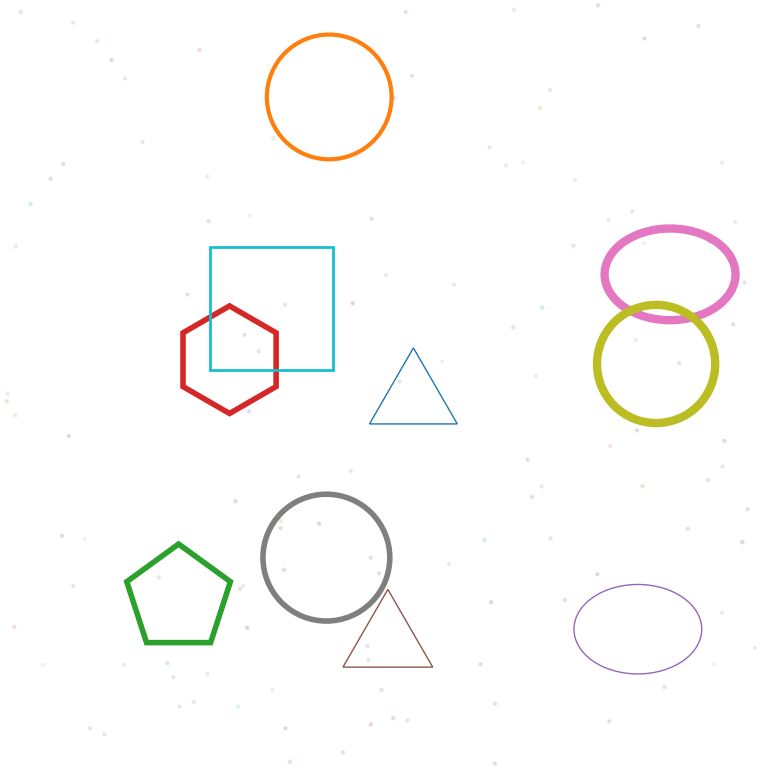[{"shape": "triangle", "thickness": 0.5, "radius": 0.33, "center": [0.537, 0.482]}, {"shape": "circle", "thickness": 1.5, "radius": 0.4, "center": [0.428, 0.874]}, {"shape": "pentagon", "thickness": 2, "radius": 0.35, "center": [0.232, 0.223]}, {"shape": "hexagon", "thickness": 2, "radius": 0.35, "center": [0.298, 0.533]}, {"shape": "oval", "thickness": 0.5, "radius": 0.41, "center": [0.828, 0.183]}, {"shape": "triangle", "thickness": 0.5, "radius": 0.34, "center": [0.504, 0.167]}, {"shape": "oval", "thickness": 3, "radius": 0.43, "center": [0.87, 0.644]}, {"shape": "circle", "thickness": 2, "radius": 0.41, "center": [0.424, 0.276]}, {"shape": "circle", "thickness": 3, "radius": 0.38, "center": [0.852, 0.527]}, {"shape": "square", "thickness": 1, "radius": 0.4, "center": [0.353, 0.599]}]